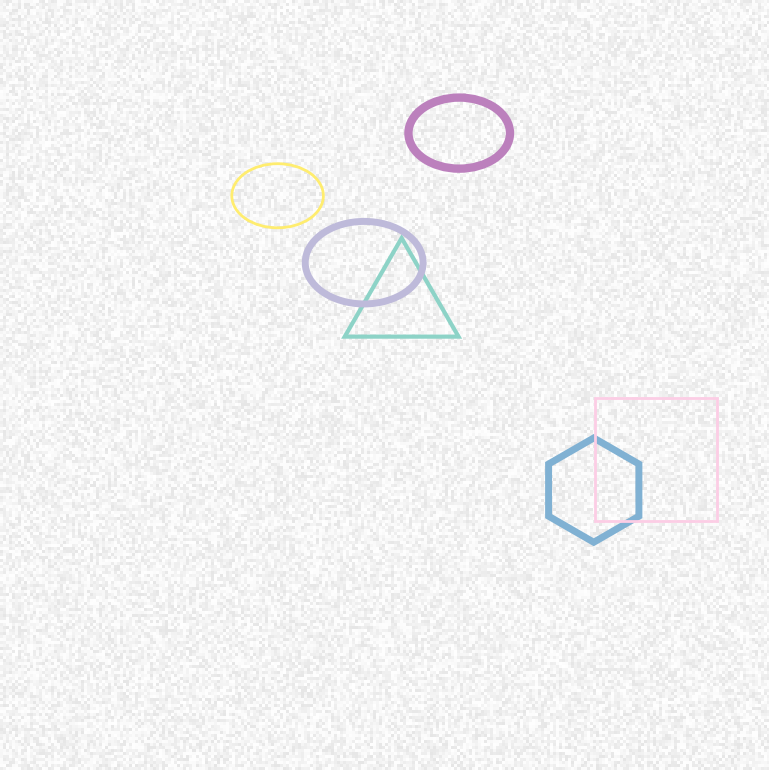[{"shape": "triangle", "thickness": 1.5, "radius": 0.43, "center": [0.522, 0.605]}, {"shape": "oval", "thickness": 2.5, "radius": 0.38, "center": [0.473, 0.659]}, {"shape": "hexagon", "thickness": 2.5, "radius": 0.34, "center": [0.771, 0.363]}, {"shape": "square", "thickness": 1, "radius": 0.4, "center": [0.852, 0.403]}, {"shape": "oval", "thickness": 3, "radius": 0.33, "center": [0.596, 0.827]}, {"shape": "oval", "thickness": 1, "radius": 0.3, "center": [0.361, 0.746]}]